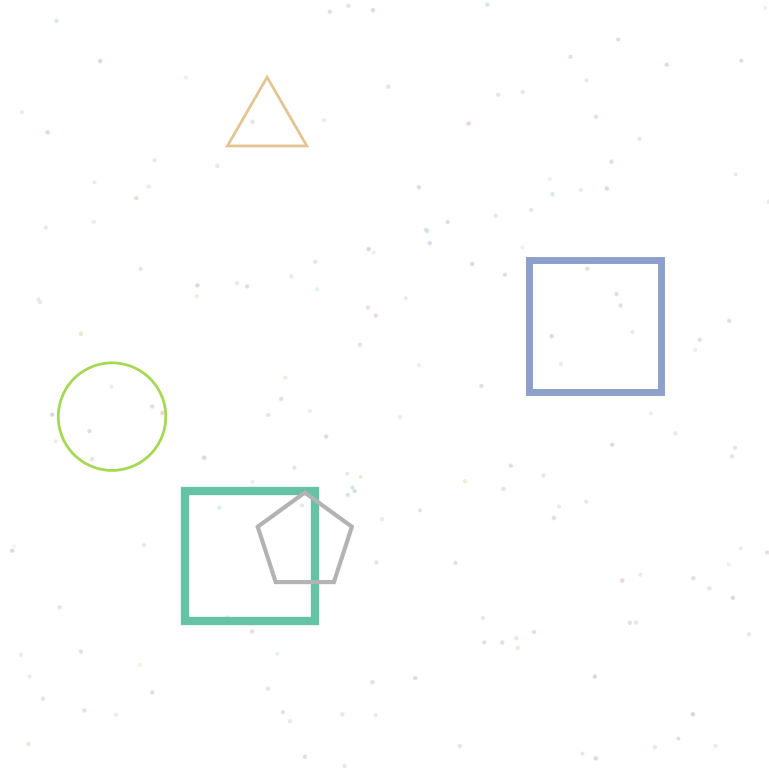[{"shape": "square", "thickness": 3, "radius": 0.42, "center": [0.324, 0.278]}, {"shape": "square", "thickness": 2.5, "radius": 0.43, "center": [0.773, 0.577]}, {"shape": "circle", "thickness": 1, "radius": 0.35, "center": [0.146, 0.459]}, {"shape": "triangle", "thickness": 1, "radius": 0.3, "center": [0.347, 0.84]}, {"shape": "pentagon", "thickness": 1.5, "radius": 0.32, "center": [0.396, 0.296]}]